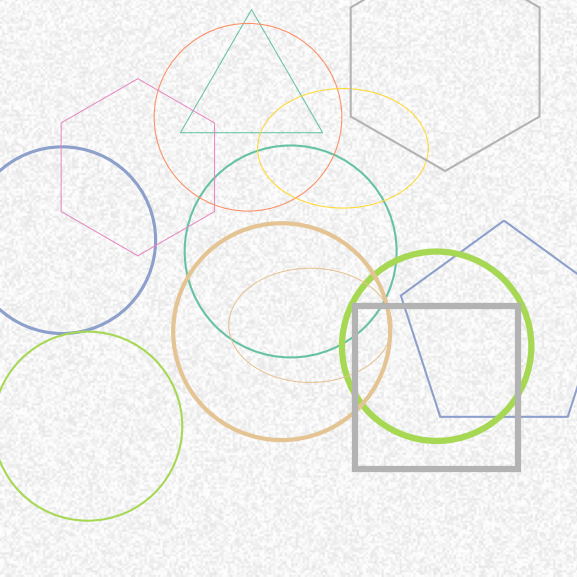[{"shape": "circle", "thickness": 1, "radius": 0.92, "center": [0.503, 0.564]}, {"shape": "triangle", "thickness": 0.5, "radius": 0.71, "center": [0.436, 0.84]}, {"shape": "circle", "thickness": 0.5, "radius": 0.81, "center": [0.429, 0.796]}, {"shape": "circle", "thickness": 1.5, "radius": 0.81, "center": [0.108, 0.583]}, {"shape": "pentagon", "thickness": 1, "radius": 0.94, "center": [0.873, 0.429]}, {"shape": "hexagon", "thickness": 0.5, "radius": 0.77, "center": [0.239, 0.71]}, {"shape": "circle", "thickness": 3, "radius": 0.82, "center": [0.756, 0.4]}, {"shape": "circle", "thickness": 1, "radius": 0.82, "center": [0.152, 0.261]}, {"shape": "oval", "thickness": 0.5, "radius": 0.74, "center": [0.594, 0.742]}, {"shape": "circle", "thickness": 2, "radius": 0.94, "center": [0.488, 0.425]}, {"shape": "oval", "thickness": 0.5, "radius": 0.71, "center": [0.537, 0.436]}, {"shape": "hexagon", "thickness": 1, "radius": 0.94, "center": [0.771, 0.892]}, {"shape": "square", "thickness": 3, "radius": 0.71, "center": [0.756, 0.329]}]